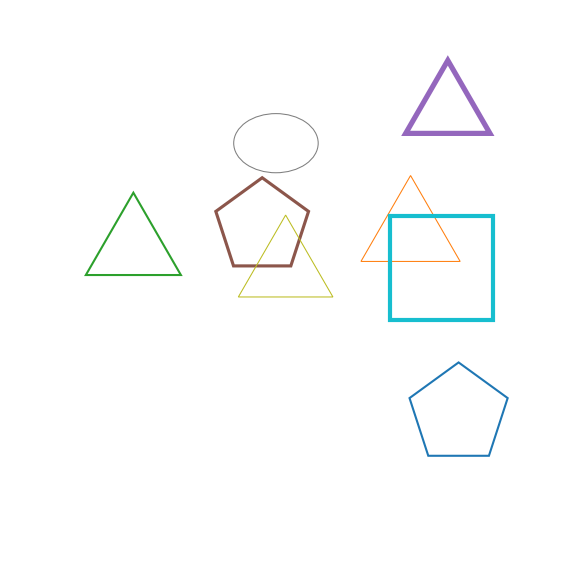[{"shape": "pentagon", "thickness": 1, "radius": 0.45, "center": [0.794, 0.282]}, {"shape": "triangle", "thickness": 0.5, "radius": 0.5, "center": [0.711, 0.596]}, {"shape": "triangle", "thickness": 1, "radius": 0.48, "center": [0.231, 0.57]}, {"shape": "triangle", "thickness": 2.5, "radius": 0.42, "center": [0.775, 0.81]}, {"shape": "pentagon", "thickness": 1.5, "radius": 0.42, "center": [0.454, 0.607]}, {"shape": "oval", "thickness": 0.5, "radius": 0.37, "center": [0.478, 0.751]}, {"shape": "triangle", "thickness": 0.5, "radius": 0.47, "center": [0.495, 0.532]}, {"shape": "square", "thickness": 2, "radius": 0.45, "center": [0.765, 0.535]}]